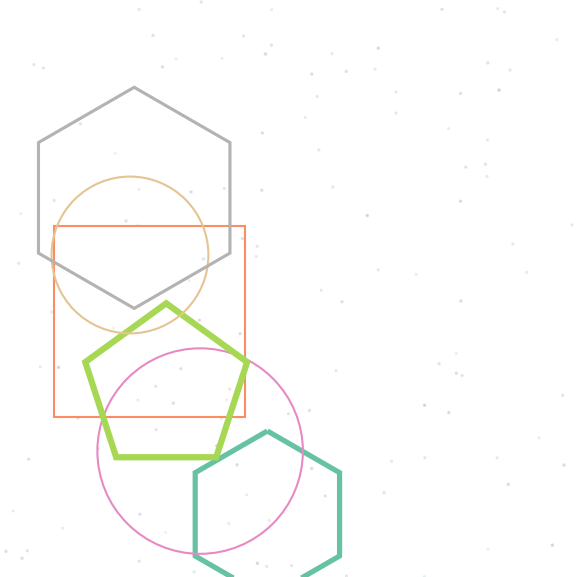[{"shape": "hexagon", "thickness": 2.5, "radius": 0.72, "center": [0.463, 0.109]}, {"shape": "square", "thickness": 1, "radius": 0.83, "center": [0.259, 0.442]}, {"shape": "circle", "thickness": 1, "radius": 0.89, "center": [0.347, 0.218]}, {"shape": "pentagon", "thickness": 3, "radius": 0.74, "center": [0.288, 0.327]}, {"shape": "circle", "thickness": 1, "radius": 0.68, "center": [0.225, 0.558]}, {"shape": "hexagon", "thickness": 1.5, "radius": 0.96, "center": [0.232, 0.657]}]